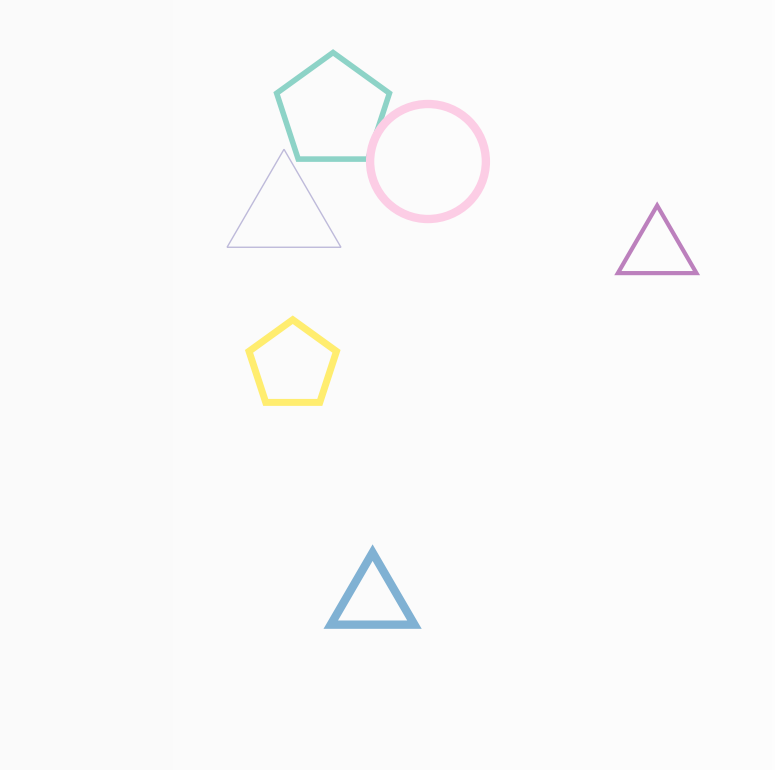[{"shape": "pentagon", "thickness": 2, "radius": 0.38, "center": [0.43, 0.855]}, {"shape": "triangle", "thickness": 0.5, "radius": 0.42, "center": [0.366, 0.721]}, {"shape": "triangle", "thickness": 3, "radius": 0.31, "center": [0.481, 0.22]}, {"shape": "circle", "thickness": 3, "radius": 0.37, "center": [0.552, 0.79]}, {"shape": "triangle", "thickness": 1.5, "radius": 0.29, "center": [0.848, 0.675]}, {"shape": "pentagon", "thickness": 2.5, "radius": 0.3, "center": [0.378, 0.525]}]